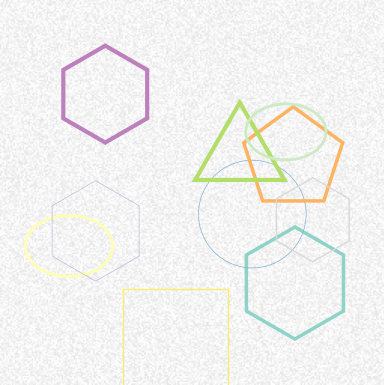[{"shape": "hexagon", "thickness": 2.5, "radius": 0.73, "center": [0.766, 0.265]}, {"shape": "oval", "thickness": 2, "radius": 0.57, "center": [0.179, 0.361]}, {"shape": "hexagon", "thickness": 0.5, "radius": 0.65, "center": [0.248, 0.4]}, {"shape": "circle", "thickness": 0.5, "radius": 0.7, "center": [0.655, 0.444]}, {"shape": "pentagon", "thickness": 2.5, "radius": 0.68, "center": [0.762, 0.587]}, {"shape": "triangle", "thickness": 3, "radius": 0.67, "center": [0.623, 0.6]}, {"shape": "hexagon", "thickness": 1, "radius": 0.55, "center": [0.812, 0.429]}, {"shape": "hexagon", "thickness": 3, "radius": 0.63, "center": [0.273, 0.756]}, {"shape": "oval", "thickness": 2, "radius": 0.52, "center": [0.742, 0.657]}, {"shape": "square", "thickness": 1, "radius": 0.69, "center": [0.456, 0.113]}]